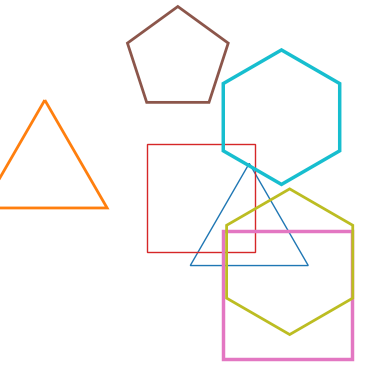[{"shape": "triangle", "thickness": 1, "radius": 0.88, "center": [0.647, 0.399]}, {"shape": "triangle", "thickness": 2, "radius": 0.93, "center": [0.116, 0.553]}, {"shape": "square", "thickness": 1, "radius": 0.7, "center": [0.523, 0.486]}, {"shape": "pentagon", "thickness": 2, "radius": 0.69, "center": [0.462, 0.845]}, {"shape": "square", "thickness": 2.5, "radius": 0.83, "center": [0.746, 0.233]}, {"shape": "hexagon", "thickness": 2, "radius": 0.95, "center": [0.752, 0.32]}, {"shape": "hexagon", "thickness": 2.5, "radius": 0.87, "center": [0.731, 0.696]}]